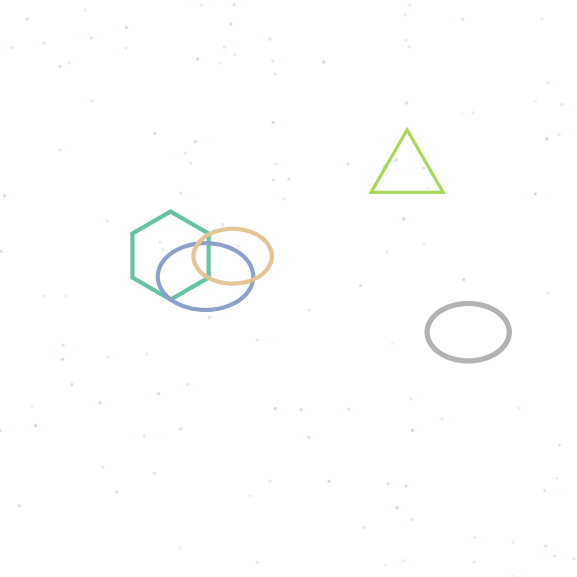[{"shape": "hexagon", "thickness": 2, "radius": 0.38, "center": [0.295, 0.557]}, {"shape": "oval", "thickness": 2, "radius": 0.41, "center": [0.356, 0.52]}, {"shape": "triangle", "thickness": 1.5, "radius": 0.36, "center": [0.705, 0.702]}, {"shape": "oval", "thickness": 2, "radius": 0.34, "center": [0.403, 0.555]}, {"shape": "oval", "thickness": 2.5, "radius": 0.36, "center": [0.811, 0.424]}]